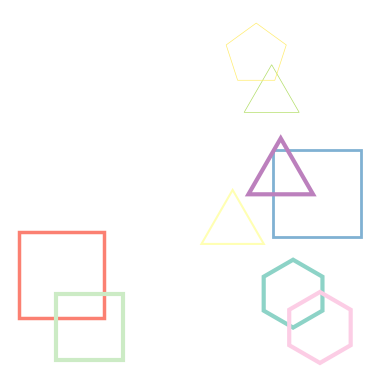[{"shape": "hexagon", "thickness": 3, "radius": 0.44, "center": [0.761, 0.237]}, {"shape": "triangle", "thickness": 1.5, "radius": 0.47, "center": [0.604, 0.413]}, {"shape": "square", "thickness": 2.5, "radius": 0.55, "center": [0.159, 0.286]}, {"shape": "square", "thickness": 2, "radius": 0.57, "center": [0.822, 0.497]}, {"shape": "triangle", "thickness": 0.5, "radius": 0.41, "center": [0.706, 0.749]}, {"shape": "hexagon", "thickness": 3, "radius": 0.46, "center": [0.831, 0.149]}, {"shape": "triangle", "thickness": 3, "radius": 0.48, "center": [0.729, 0.544]}, {"shape": "square", "thickness": 3, "radius": 0.43, "center": [0.233, 0.151]}, {"shape": "pentagon", "thickness": 0.5, "radius": 0.41, "center": [0.666, 0.858]}]